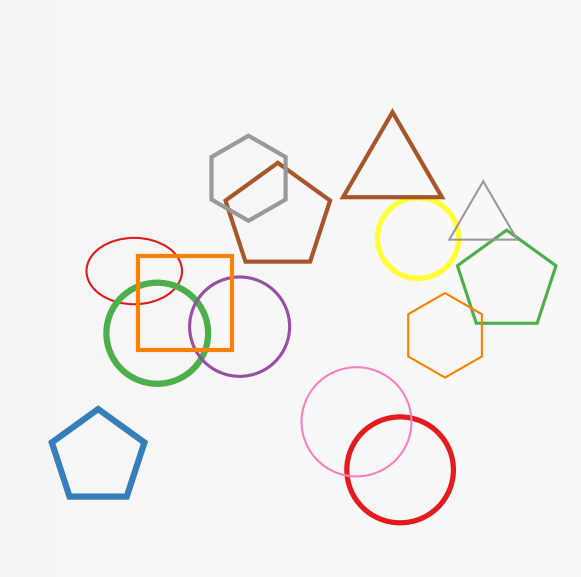[{"shape": "circle", "thickness": 2.5, "radius": 0.46, "center": [0.688, 0.186]}, {"shape": "oval", "thickness": 1, "radius": 0.41, "center": [0.231, 0.53]}, {"shape": "pentagon", "thickness": 3, "radius": 0.42, "center": [0.169, 0.207]}, {"shape": "circle", "thickness": 3, "radius": 0.44, "center": [0.271, 0.422]}, {"shape": "pentagon", "thickness": 1.5, "radius": 0.45, "center": [0.872, 0.511]}, {"shape": "circle", "thickness": 1.5, "radius": 0.43, "center": [0.412, 0.433]}, {"shape": "square", "thickness": 2, "radius": 0.41, "center": [0.318, 0.474]}, {"shape": "hexagon", "thickness": 1, "radius": 0.37, "center": [0.766, 0.418]}, {"shape": "circle", "thickness": 2.5, "radius": 0.35, "center": [0.719, 0.587]}, {"shape": "pentagon", "thickness": 2, "radius": 0.47, "center": [0.478, 0.623]}, {"shape": "triangle", "thickness": 2, "radius": 0.49, "center": [0.675, 0.707]}, {"shape": "circle", "thickness": 1, "radius": 0.47, "center": [0.613, 0.269]}, {"shape": "triangle", "thickness": 1, "radius": 0.34, "center": [0.831, 0.618]}, {"shape": "hexagon", "thickness": 2, "radius": 0.37, "center": [0.428, 0.69]}]